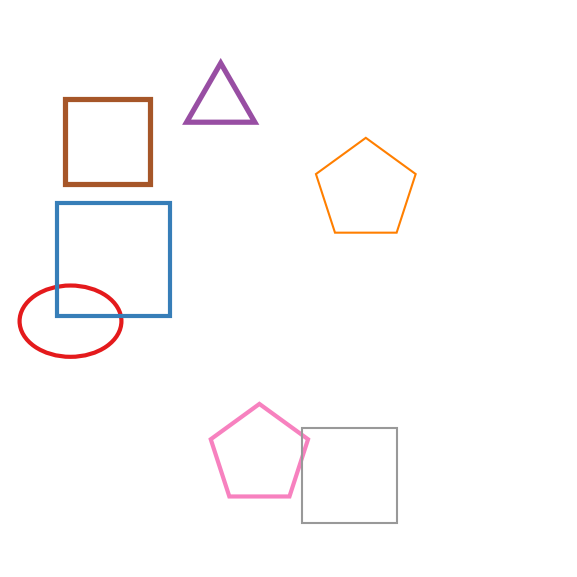[{"shape": "oval", "thickness": 2, "radius": 0.44, "center": [0.122, 0.443]}, {"shape": "square", "thickness": 2, "radius": 0.49, "center": [0.196, 0.549]}, {"shape": "triangle", "thickness": 2.5, "radius": 0.34, "center": [0.382, 0.822]}, {"shape": "pentagon", "thickness": 1, "radius": 0.45, "center": [0.633, 0.67]}, {"shape": "square", "thickness": 2.5, "radius": 0.37, "center": [0.186, 0.754]}, {"shape": "pentagon", "thickness": 2, "radius": 0.44, "center": [0.449, 0.211]}, {"shape": "square", "thickness": 1, "radius": 0.41, "center": [0.605, 0.176]}]